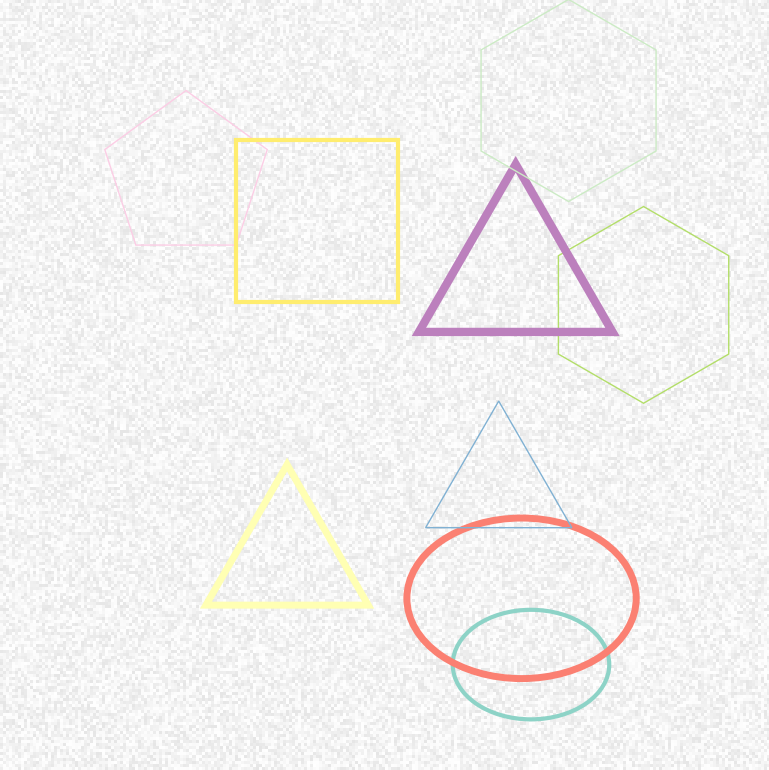[{"shape": "oval", "thickness": 1.5, "radius": 0.51, "center": [0.69, 0.137]}, {"shape": "triangle", "thickness": 2.5, "radius": 0.61, "center": [0.373, 0.275]}, {"shape": "oval", "thickness": 2.5, "radius": 0.74, "center": [0.677, 0.223]}, {"shape": "triangle", "thickness": 0.5, "radius": 0.55, "center": [0.648, 0.37]}, {"shape": "hexagon", "thickness": 0.5, "radius": 0.64, "center": [0.836, 0.604]}, {"shape": "pentagon", "thickness": 0.5, "radius": 0.55, "center": [0.242, 0.771]}, {"shape": "triangle", "thickness": 3, "radius": 0.73, "center": [0.67, 0.641]}, {"shape": "hexagon", "thickness": 0.5, "radius": 0.66, "center": [0.738, 0.87]}, {"shape": "square", "thickness": 1.5, "radius": 0.53, "center": [0.412, 0.713]}]